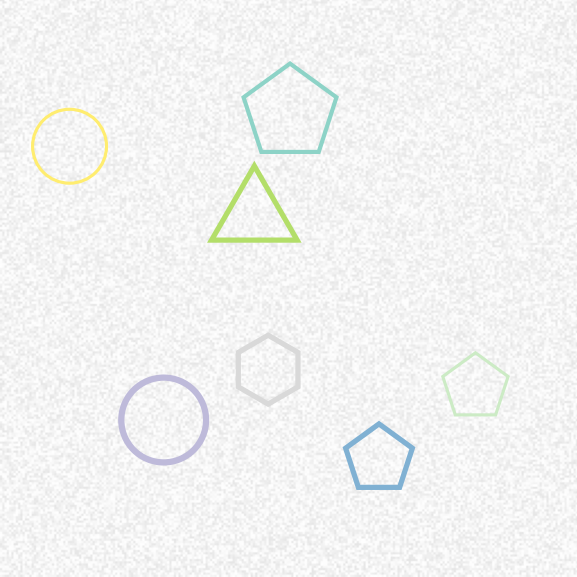[{"shape": "pentagon", "thickness": 2, "radius": 0.42, "center": [0.502, 0.804]}, {"shape": "circle", "thickness": 3, "radius": 0.37, "center": [0.283, 0.272]}, {"shape": "pentagon", "thickness": 2.5, "radius": 0.3, "center": [0.656, 0.204]}, {"shape": "triangle", "thickness": 2.5, "radius": 0.43, "center": [0.44, 0.626]}, {"shape": "hexagon", "thickness": 2.5, "radius": 0.3, "center": [0.464, 0.359]}, {"shape": "pentagon", "thickness": 1.5, "radius": 0.3, "center": [0.823, 0.329]}, {"shape": "circle", "thickness": 1.5, "radius": 0.32, "center": [0.12, 0.746]}]